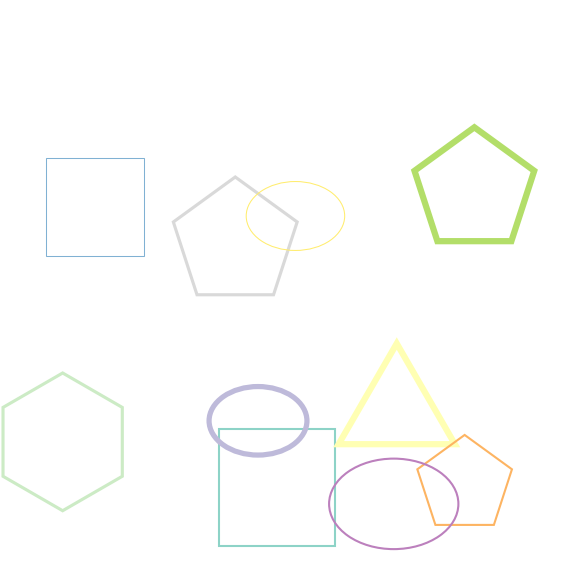[{"shape": "square", "thickness": 1, "radius": 0.51, "center": [0.48, 0.155]}, {"shape": "triangle", "thickness": 3, "radius": 0.58, "center": [0.687, 0.288]}, {"shape": "oval", "thickness": 2.5, "radius": 0.42, "center": [0.447, 0.27]}, {"shape": "square", "thickness": 0.5, "radius": 0.42, "center": [0.165, 0.641]}, {"shape": "pentagon", "thickness": 1, "radius": 0.43, "center": [0.805, 0.16]}, {"shape": "pentagon", "thickness": 3, "radius": 0.54, "center": [0.821, 0.67]}, {"shape": "pentagon", "thickness": 1.5, "radius": 0.56, "center": [0.407, 0.58]}, {"shape": "oval", "thickness": 1, "radius": 0.56, "center": [0.682, 0.127]}, {"shape": "hexagon", "thickness": 1.5, "radius": 0.6, "center": [0.108, 0.234]}, {"shape": "oval", "thickness": 0.5, "radius": 0.43, "center": [0.512, 0.625]}]